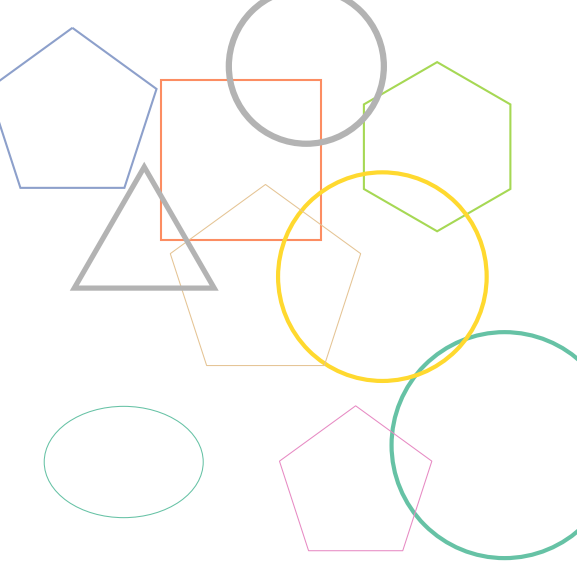[{"shape": "oval", "thickness": 0.5, "radius": 0.69, "center": [0.214, 0.199]}, {"shape": "circle", "thickness": 2, "radius": 0.98, "center": [0.874, 0.228]}, {"shape": "square", "thickness": 1, "radius": 0.69, "center": [0.417, 0.722]}, {"shape": "pentagon", "thickness": 1, "radius": 0.77, "center": [0.125, 0.798]}, {"shape": "pentagon", "thickness": 0.5, "radius": 0.69, "center": [0.616, 0.158]}, {"shape": "hexagon", "thickness": 1, "radius": 0.73, "center": [0.757, 0.745]}, {"shape": "circle", "thickness": 2, "radius": 0.9, "center": [0.662, 0.52]}, {"shape": "pentagon", "thickness": 0.5, "radius": 0.87, "center": [0.46, 0.506]}, {"shape": "circle", "thickness": 3, "radius": 0.67, "center": [0.53, 0.884]}, {"shape": "triangle", "thickness": 2.5, "radius": 0.7, "center": [0.25, 0.57]}]